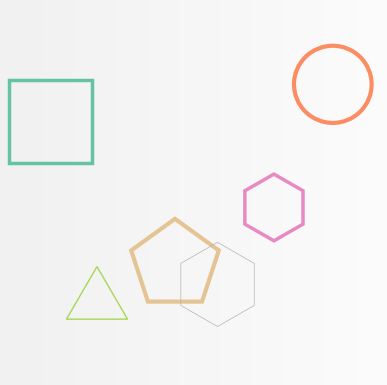[{"shape": "square", "thickness": 2.5, "radius": 0.54, "center": [0.13, 0.685]}, {"shape": "circle", "thickness": 3, "radius": 0.5, "center": [0.859, 0.781]}, {"shape": "hexagon", "thickness": 2.5, "radius": 0.43, "center": [0.707, 0.461]}, {"shape": "triangle", "thickness": 1, "radius": 0.46, "center": [0.25, 0.217]}, {"shape": "pentagon", "thickness": 3, "radius": 0.59, "center": [0.452, 0.313]}, {"shape": "hexagon", "thickness": 0.5, "radius": 0.55, "center": [0.561, 0.261]}]